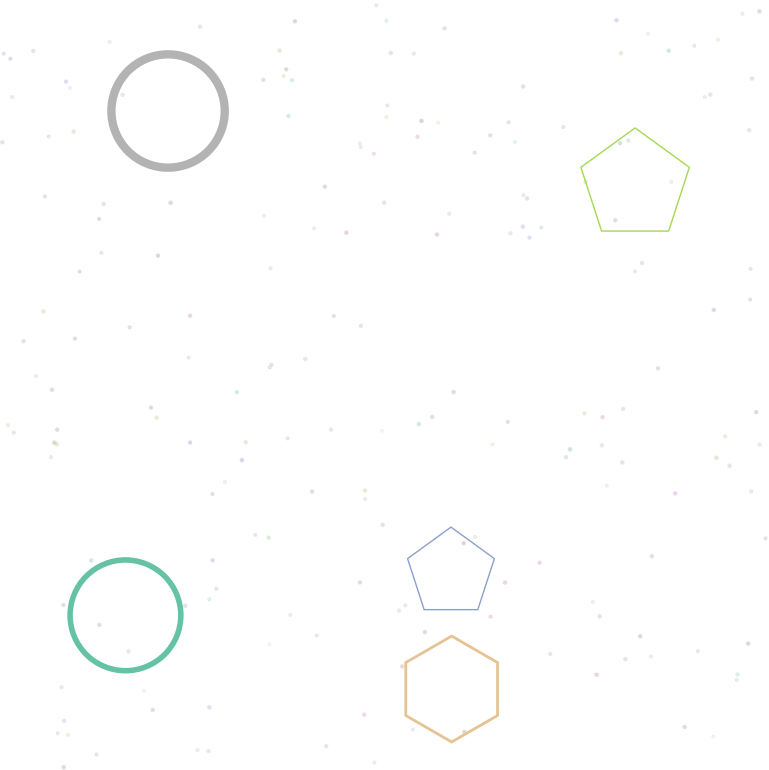[{"shape": "circle", "thickness": 2, "radius": 0.36, "center": [0.163, 0.201]}, {"shape": "pentagon", "thickness": 0.5, "radius": 0.3, "center": [0.586, 0.256]}, {"shape": "pentagon", "thickness": 0.5, "radius": 0.37, "center": [0.825, 0.76]}, {"shape": "hexagon", "thickness": 1, "radius": 0.34, "center": [0.587, 0.105]}, {"shape": "circle", "thickness": 3, "radius": 0.37, "center": [0.218, 0.856]}]